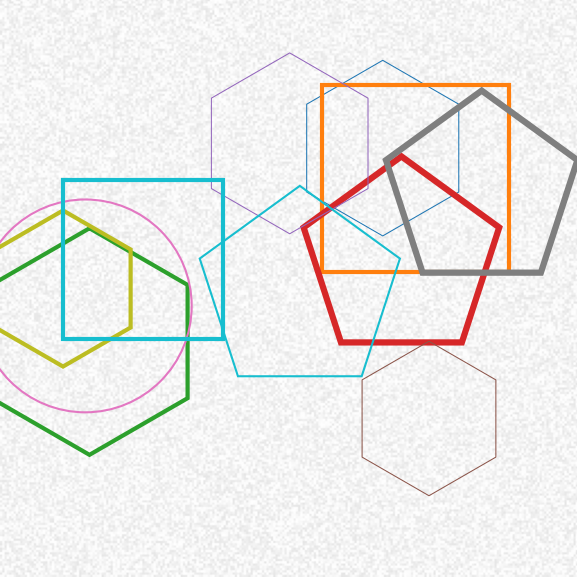[{"shape": "hexagon", "thickness": 0.5, "radius": 0.76, "center": [0.663, 0.743]}, {"shape": "square", "thickness": 2, "radius": 0.81, "center": [0.72, 0.69]}, {"shape": "hexagon", "thickness": 2, "radius": 0.98, "center": [0.155, 0.408]}, {"shape": "pentagon", "thickness": 3, "radius": 0.89, "center": [0.695, 0.55]}, {"shape": "hexagon", "thickness": 0.5, "radius": 0.78, "center": [0.502, 0.751]}, {"shape": "hexagon", "thickness": 0.5, "radius": 0.67, "center": [0.743, 0.274]}, {"shape": "circle", "thickness": 1, "radius": 0.92, "center": [0.148, 0.469]}, {"shape": "pentagon", "thickness": 3, "radius": 0.87, "center": [0.834, 0.668]}, {"shape": "hexagon", "thickness": 2, "radius": 0.68, "center": [0.109, 0.5]}, {"shape": "square", "thickness": 2, "radius": 0.69, "center": [0.248, 0.549]}, {"shape": "pentagon", "thickness": 1, "radius": 0.91, "center": [0.519, 0.495]}]